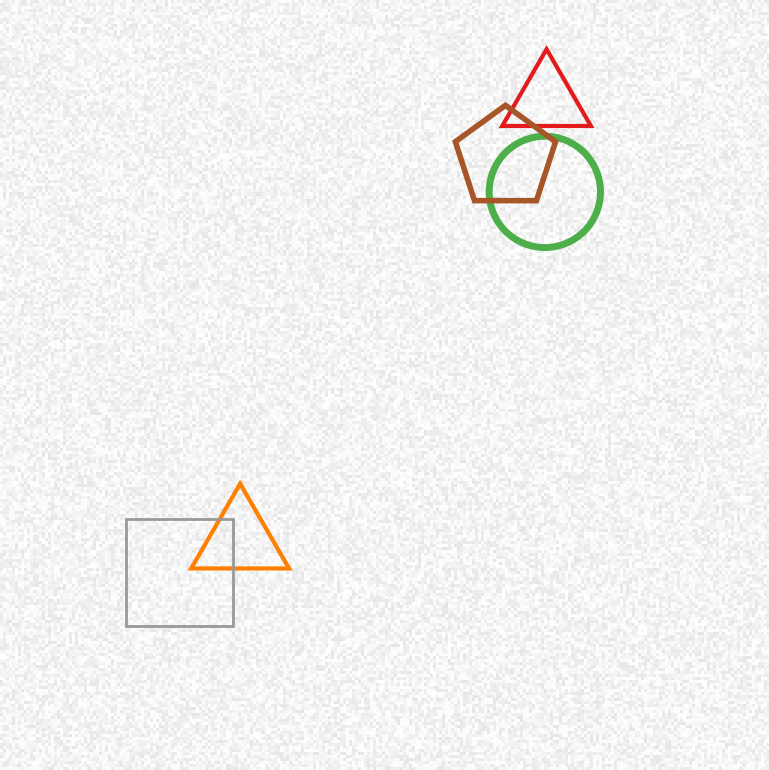[{"shape": "triangle", "thickness": 1.5, "radius": 0.33, "center": [0.71, 0.87]}, {"shape": "circle", "thickness": 2.5, "radius": 0.36, "center": [0.708, 0.751]}, {"shape": "triangle", "thickness": 1.5, "radius": 0.37, "center": [0.312, 0.298]}, {"shape": "pentagon", "thickness": 2, "radius": 0.34, "center": [0.656, 0.795]}, {"shape": "square", "thickness": 1, "radius": 0.35, "center": [0.233, 0.257]}]